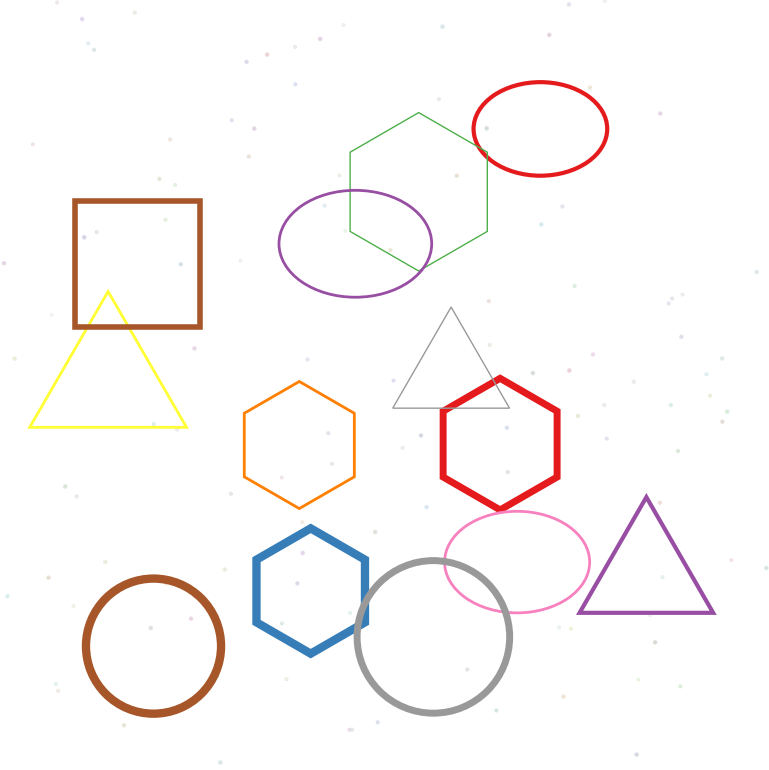[{"shape": "hexagon", "thickness": 2.5, "radius": 0.43, "center": [0.65, 0.423]}, {"shape": "oval", "thickness": 1.5, "radius": 0.43, "center": [0.702, 0.833]}, {"shape": "hexagon", "thickness": 3, "radius": 0.41, "center": [0.404, 0.232]}, {"shape": "hexagon", "thickness": 0.5, "radius": 0.51, "center": [0.544, 0.751]}, {"shape": "oval", "thickness": 1, "radius": 0.5, "center": [0.461, 0.683]}, {"shape": "triangle", "thickness": 1.5, "radius": 0.5, "center": [0.839, 0.254]}, {"shape": "hexagon", "thickness": 1, "radius": 0.41, "center": [0.389, 0.422]}, {"shape": "triangle", "thickness": 1, "radius": 0.59, "center": [0.14, 0.504]}, {"shape": "square", "thickness": 2, "radius": 0.41, "center": [0.179, 0.657]}, {"shape": "circle", "thickness": 3, "radius": 0.44, "center": [0.199, 0.161]}, {"shape": "oval", "thickness": 1, "radius": 0.47, "center": [0.672, 0.27]}, {"shape": "triangle", "thickness": 0.5, "radius": 0.44, "center": [0.586, 0.514]}, {"shape": "circle", "thickness": 2.5, "radius": 0.5, "center": [0.563, 0.173]}]